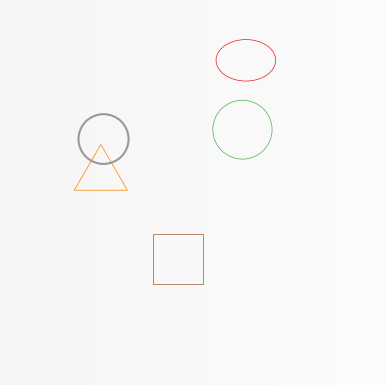[{"shape": "oval", "thickness": 0.5, "radius": 0.38, "center": [0.635, 0.843]}, {"shape": "circle", "thickness": 0.5, "radius": 0.38, "center": [0.626, 0.663]}, {"shape": "triangle", "thickness": 0.5, "radius": 0.4, "center": [0.26, 0.546]}, {"shape": "square", "thickness": 0.5, "radius": 0.32, "center": [0.459, 0.328]}, {"shape": "circle", "thickness": 1.5, "radius": 0.32, "center": [0.267, 0.639]}]